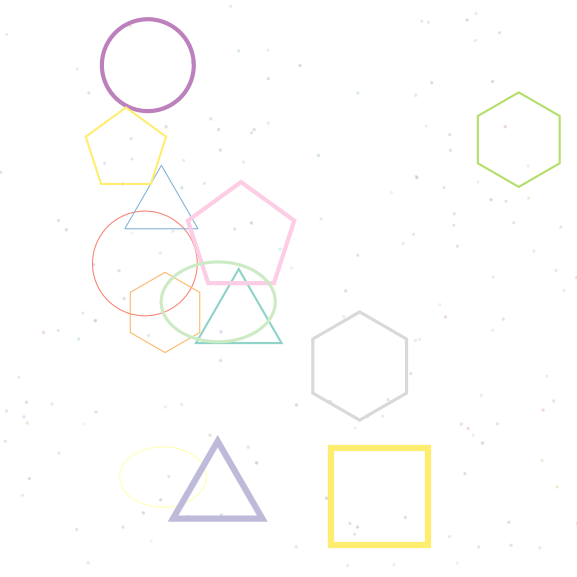[{"shape": "triangle", "thickness": 1, "radius": 0.43, "center": [0.413, 0.448]}, {"shape": "oval", "thickness": 0.5, "radius": 0.37, "center": [0.282, 0.173]}, {"shape": "triangle", "thickness": 3, "radius": 0.45, "center": [0.377, 0.146]}, {"shape": "circle", "thickness": 0.5, "radius": 0.45, "center": [0.251, 0.543]}, {"shape": "triangle", "thickness": 0.5, "radius": 0.37, "center": [0.279, 0.64]}, {"shape": "hexagon", "thickness": 0.5, "radius": 0.35, "center": [0.286, 0.458]}, {"shape": "hexagon", "thickness": 1, "radius": 0.41, "center": [0.898, 0.757]}, {"shape": "pentagon", "thickness": 2, "radius": 0.48, "center": [0.417, 0.587]}, {"shape": "hexagon", "thickness": 1.5, "radius": 0.47, "center": [0.623, 0.365]}, {"shape": "circle", "thickness": 2, "radius": 0.4, "center": [0.256, 0.886]}, {"shape": "oval", "thickness": 1.5, "radius": 0.49, "center": [0.378, 0.476]}, {"shape": "square", "thickness": 3, "radius": 0.42, "center": [0.657, 0.139]}, {"shape": "pentagon", "thickness": 1, "radius": 0.37, "center": [0.218, 0.74]}]